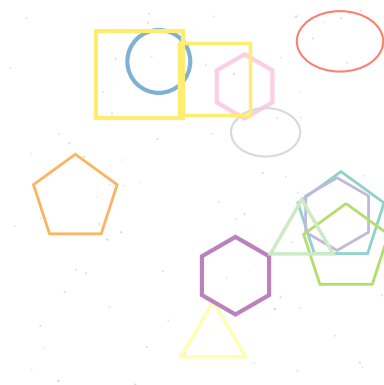[{"shape": "pentagon", "thickness": 2, "radius": 0.59, "center": [0.886, 0.437]}, {"shape": "triangle", "thickness": 2.5, "radius": 0.48, "center": [0.554, 0.121]}, {"shape": "hexagon", "thickness": 2, "radius": 0.47, "center": [0.876, 0.444]}, {"shape": "oval", "thickness": 1.5, "radius": 0.56, "center": [0.883, 0.893]}, {"shape": "circle", "thickness": 3, "radius": 0.41, "center": [0.412, 0.84]}, {"shape": "pentagon", "thickness": 2, "radius": 0.57, "center": [0.196, 0.485]}, {"shape": "pentagon", "thickness": 2, "radius": 0.58, "center": [0.899, 0.355]}, {"shape": "hexagon", "thickness": 3, "radius": 0.42, "center": [0.635, 0.776]}, {"shape": "oval", "thickness": 1.5, "radius": 0.45, "center": [0.69, 0.656]}, {"shape": "hexagon", "thickness": 3, "radius": 0.5, "center": [0.612, 0.284]}, {"shape": "triangle", "thickness": 2.5, "radius": 0.47, "center": [0.784, 0.388]}, {"shape": "square", "thickness": 3, "radius": 0.56, "center": [0.362, 0.806]}, {"shape": "square", "thickness": 2.5, "radius": 0.46, "center": [0.557, 0.795]}]